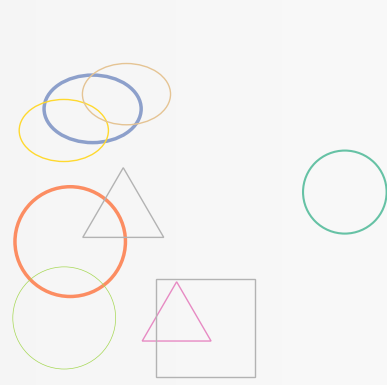[{"shape": "circle", "thickness": 1.5, "radius": 0.54, "center": [0.89, 0.501]}, {"shape": "circle", "thickness": 2.5, "radius": 0.71, "center": [0.181, 0.372]}, {"shape": "oval", "thickness": 2.5, "radius": 0.63, "center": [0.239, 0.717]}, {"shape": "triangle", "thickness": 1, "radius": 0.51, "center": [0.456, 0.166]}, {"shape": "circle", "thickness": 0.5, "radius": 0.66, "center": [0.166, 0.174]}, {"shape": "oval", "thickness": 1, "radius": 0.58, "center": [0.165, 0.661]}, {"shape": "oval", "thickness": 1, "radius": 0.57, "center": [0.326, 0.755]}, {"shape": "triangle", "thickness": 1, "radius": 0.6, "center": [0.318, 0.444]}, {"shape": "square", "thickness": 1, "radius": 0.64, "center": [0.531, 0.148]}]